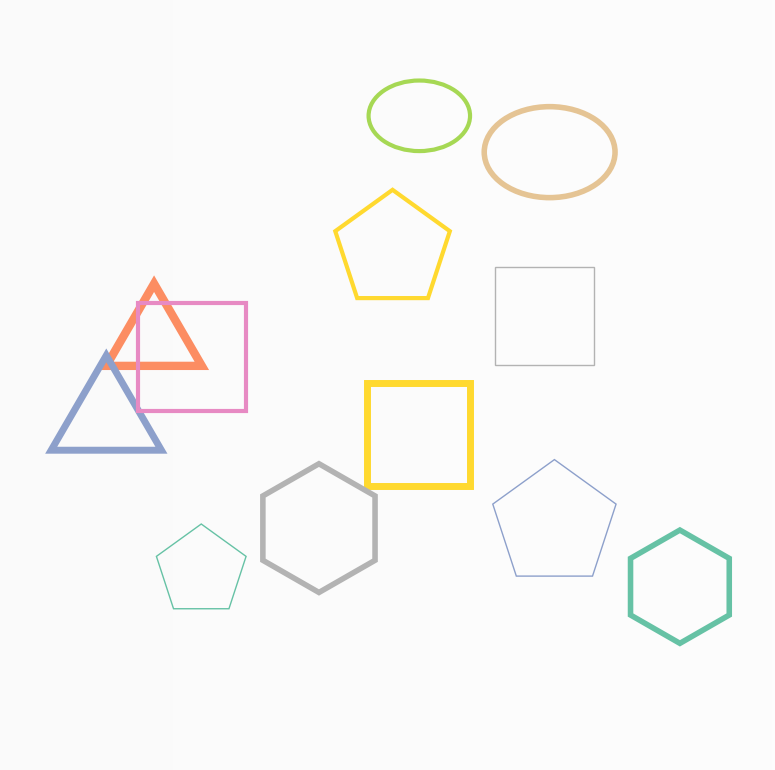[{"shape": "pentagon", "thickness": 0.5, "radius": 0.3, "center": [0.26, 0.259]}, {"shape": "hexagon", "thickness": 2, "radius": 0.37, "center": [0.877, 0.238]}, {"shape": "triangle", "thickness": 3, "radius": 0.36, "center": [0.199, 0.56]}, {"shape": "pentagon", "thickness": 0.5, "radius": 0.42, "center": [0.715, 0.319]}, {"shape": "triangle", "thickness": 2.5, "radius": 0.41, "center": [0.137, 0.456]}, {"shape": "square", "thickness": 1.5, "radius": 0.35, "center": [0.247, 0.536]}, {"shape": "oval", "thickness": 1.5, "radius": 0.33, "center": [0.541, 0.85]}, {"shape": "square", "thickness": 2.5, "radius": 0.33, "center": [0.54, 0.436]}, {"shape": "pentagon", "thickness": 1.5, "radius": 0.39, "center": [0.507, 0.676]}, {"shape": "oval", "thickness": 2, "radius": 0.42, "center": [0.709, 0.802]}, {"shape": "square", "thickness": 0.5, "radius": 0.32, "center": [0.702, 0.589]}, {"shape": "hexagon", "thickness": 2, "radius": 0.42, "center": [0.412, 0.314]}]